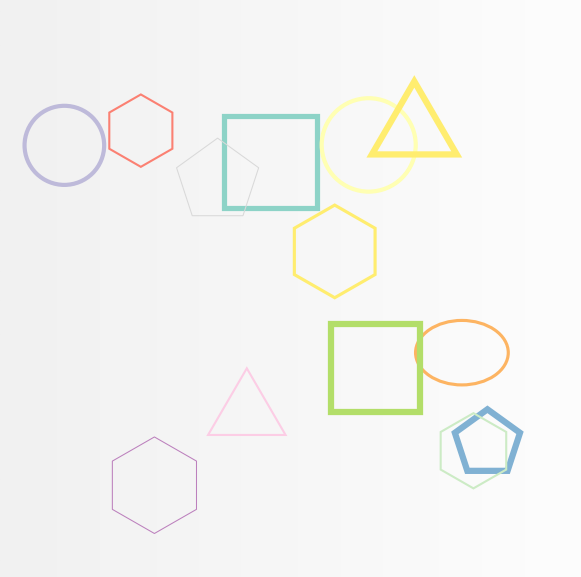[{"shape": "square", "thickness": 2.5, "radius": 0.4, "center": [0.465, 0.719]}, {"shape": "circle", "thickness": 2, "radius": 0.4, "center": [0.634, 0.748]}, {"shape": "circle", "thickness": 2, "radius": 0.34, "center": [0.111, 0.747]}, {"shape": "hexagon", "thickness": 1, "radius": 0.31, "center": [0.242, 0.773]}, {"shape": "pentagon", "thickness": 3, "radius": 0.29, "center": [0.839, 0.231]}, {"shape": "oval", "thickness": 1.5, "radius": 0.4, "center": [0.795, 0.388]}, {"shape": "square", "thickness": 3, "radius": 0.38, "center": [0.645, 0.362]}, {"shape": "triangle", "thickness": 1, "radius": 0.38, "center": [0.425, 0.284]}, {"shape": "pentagon", "thickness": 0.5, "radius": 0.37, "center": [0.374, 0.686]}, {"shape": "hexagon", "thickness": 0.5, "radius": 0.42, "center": [0.266, 0.159]}, {"shape": "hexagon", "thickness": 1, "radius": 0.33, "center": [0.815, 0.219]}, {"shape": "triangle", "thickness": 3, "radius": 0.42, "center": [0.713, 0.774]}, {"shape": "hexagon", "thickness": 1.5, "radius": 0.4, "center": [0.576, 0.564]}]